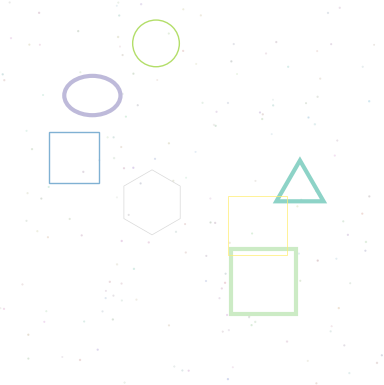[{"shape": "triangle", "thickness": 3, "radius": 0.35, "center": [0.779, 0.513]}, {"shape": "oval", "thickness": 3, "radius": 0.36, "center": [0.24, 0.752]}, {"shape": "square", "thickness": 1, "radius": 0.33, "center": [0.193, 0.591]}, {"shape": "circle", "thickness": 1, "radius": 0.3, "center": [0.405, 0.887]}, {"shape": "hexagon", "thickness": 0.5, "radius": 0.42, "center": [0.395, 0.474]}, {"shape": "square", "thickness": 3, "radius": 0.42, "center": [0.684, 0.268]}, {"shape": "square", "thickness": 0.5, "radius": 0.38, "center": [0.669, 0.414]}]